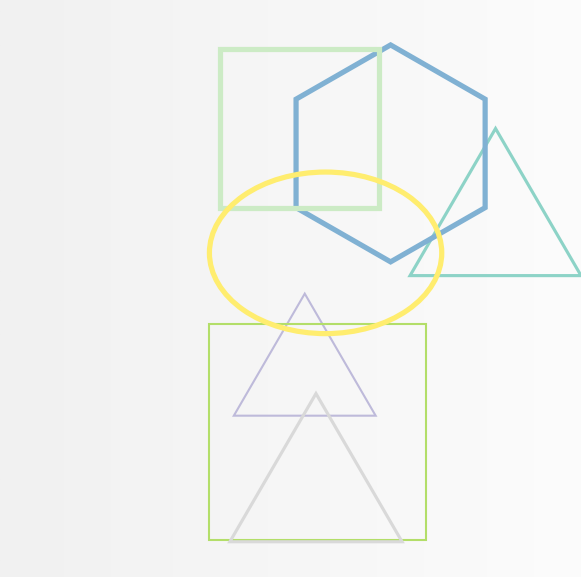[{"shape": "triangle", "thickness": 1.5, "radius": 0.85, "center": [0.853, 0.607]}, {"shape": "triangle", "thickness": 1, "radius": 0.7, "center": [0.524, 0.35]}, {"shape": "hexagon", "thickness": 2.5, "radius": 0.94, "center": [0.672, 0.734]}, {"shape": "square", "thickness": 1, "radius": 0.93, "center": [0.546, 0.251]}, {"shape": "triangle", "thickness": 1.5, "radius": 0.86, "center": [0.544, 0.147]}, {"shape": "square", "thickness": 2.5, "radius": 0.69, "center": [0.515, 0.777]}, {"shape": "oval", "thickness": 2.5, "radius": 1.0, "center": [0.56, 0.561]}]